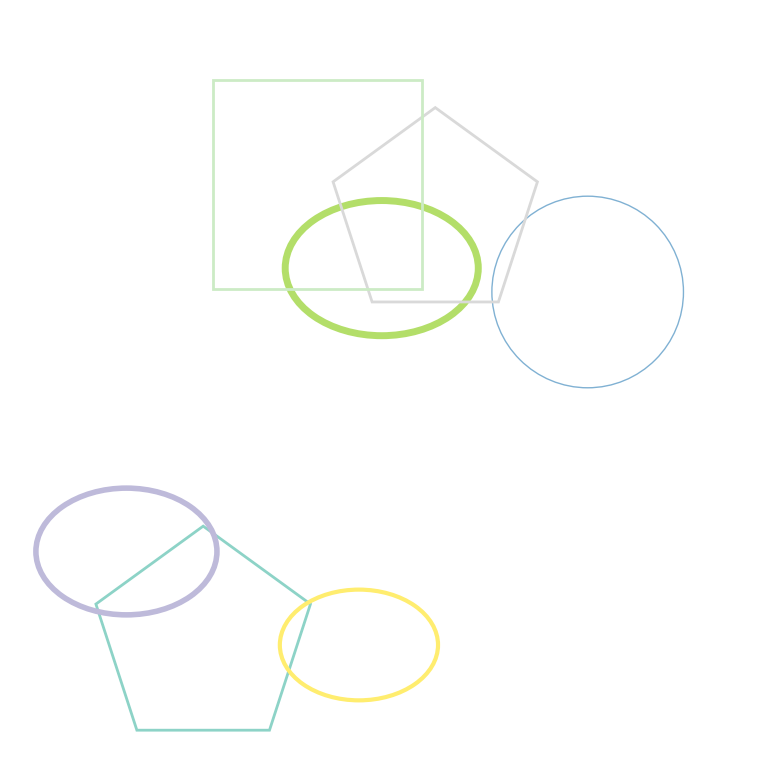[{"shape": "pentagon", "thickness": 1, "radius": 0.73, "center": [0.264, 0.17]}, {"shape": "oval", "thickness": 2, "radius": 0.59, "center": [0.164, 0.284]}, {"shape": "circle", "thickness": 0.5, "radius": 0.62, "center": [0.763, 0.621]}, {"shape": "oval", "thickness": 2.5, "radius": 0.63, "center": [0.496, 0.652]}, {"shape": "pentagon", "thickness": 1, "radius": 0.7, "center": [0.565, 0.721]}, {"shape": "square", "thickness": 1, "radius": 0.68, "center": [0.412, 0.76]}, {"shape": "oval", "thickness": 1.5, "radius": 0.51, "center": [0.466, 0.162]}]